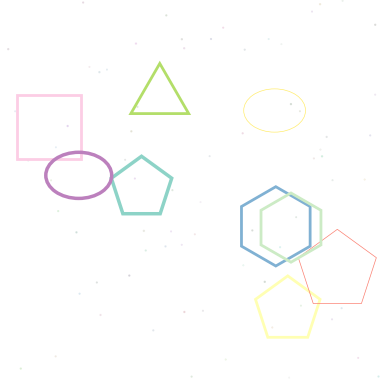[{"shape": "pentagon", "thickness": 2.5, "radius": 0.41, "center": [0.368, 0.512]}, {"shape": "pentagon", "thickness": 2, "radius": 0.44, "center": [0.747, 0.195]}, {"shape": "pentagon", "thickness": 0.5, "radius": 0.53, "center": [0.876, 0.298]}, {"shape": "hexagon", "thickness": 2, "radius": 0.51, "center": [0.716, 0.412]}, {"shape": "triangle", "thickness": 2, "radius": 0.43, "center": [0.415, 0.748]}, {"shape": "square", "thickness": 2, "radius": 0.42, "center": [0.127, 0.671]}, {"shape": "oval", "thickness": 2.5, "radius": 0.43, "center": [0.205, 0.545]}, {"shape": "hexagon", "thickness": 2, "radius": 0.45, "center": [0.756, 0.409]}, {"shape": "oval", "thickness": 0.5, "radius": 0.4, "center": [0.713, 0.713]}]